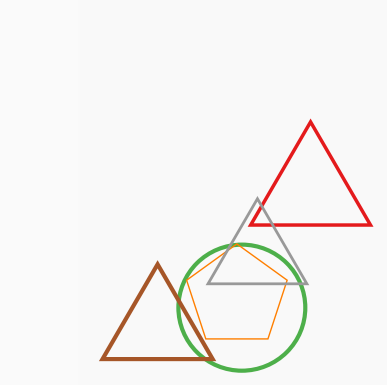[{"shape": "triangle", "thickness": 2.5, "radius": 0.89, "center": [0.802, 0.505]}, {"shape": "circle", "thickness": 3, "radius": 0.82, "center": [0.624, 0.201]}, {"shape": "pentagon", "thickness": 1, "radius": 0.68, "center": [0.611, 0.23]}, {"shape": "triangle", "thickness": 3, "radius": 0.82, "center": [0.407, 0.149]}, {"shape": "triangle", "thickness": 2, "radius": 0.74, "center": [0.664, 0.336]}]